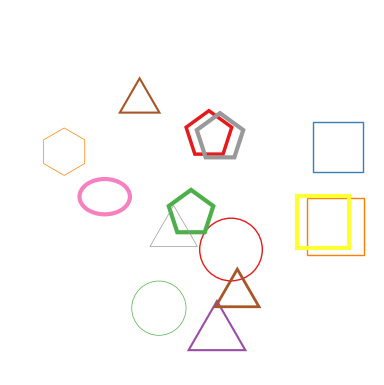[{"shape": "pentagon", "thickness": 2.5, "radius": 0.31, "center": [0.543, 0.65]}, {"shape": "circle", "thickness": 1, "radius": 0.41, "center": [0.6, 0.352]}, {"shape": "square", "thickness": 1, "radius": 0.32, "center": [0.878, 0.619]}, {"shape": "pentagon", "thickness": 3, "radius": 0.3, "center": [0.496, 0.446]}, {"shape": "circle", "thickness": 0.5, "radius": 0.35, "center": [0.413, 0.2]}, {"shape": "triangle", "thickness": 1.5, "radius": 0.43, "center": [0.564, 0.133]}, {"shape": "square", "thickness": 1, "radius": 0.37, "center": [0.872, 0.412]}, {"shape": "hexagon", "thickness": 0.5, "radius": 0.31, "center": [0.167, 0.606]}, {"shape": "square", "thickness": 3, "radius": 0.33, "center": [0.839, 0.424]}, {"shape": "triangle", "thickness": 2, "radius": 0.33, "center": [0.616, 0.236]}, {"shape": "triangle", "thickness": 1.5, "radius": 0.3, "center": [0.363, 0.737]}, {"shape": "oval", "thickness": 3, "radius": 0.33, "center": [0.272, 0.489]}, {"shape": "triangle", "thickness": 0.5, "radius": 0.36, "center": [0.451, 0.395]}, {"shape": "pentagon", "thickness": 3, "radius": 0.32, "center": [0.571, 0.643]}]